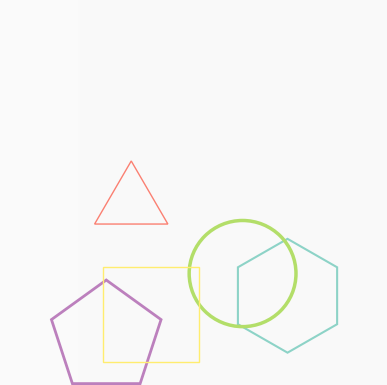[{"shape": "hexagon", "thickness": 1.5, "radius": 0.74, "center": [0.742, 0.232]}, {"shape": "triangle", "thickness": 1, "radius": 0.55, "center": [0.339, 0.473]}, {"shape": "circle", "thickness": 2.5, "radius": 0.69, "center": [0.626, 0.289]}, {"shape": "pentagon", "thickness": 2, "radius": 0.74, "center": [0.274, 0.124]}, {"shape": "square", "thickness": 1, "radius": 0.62, "center": [0.39, 0.182]}]